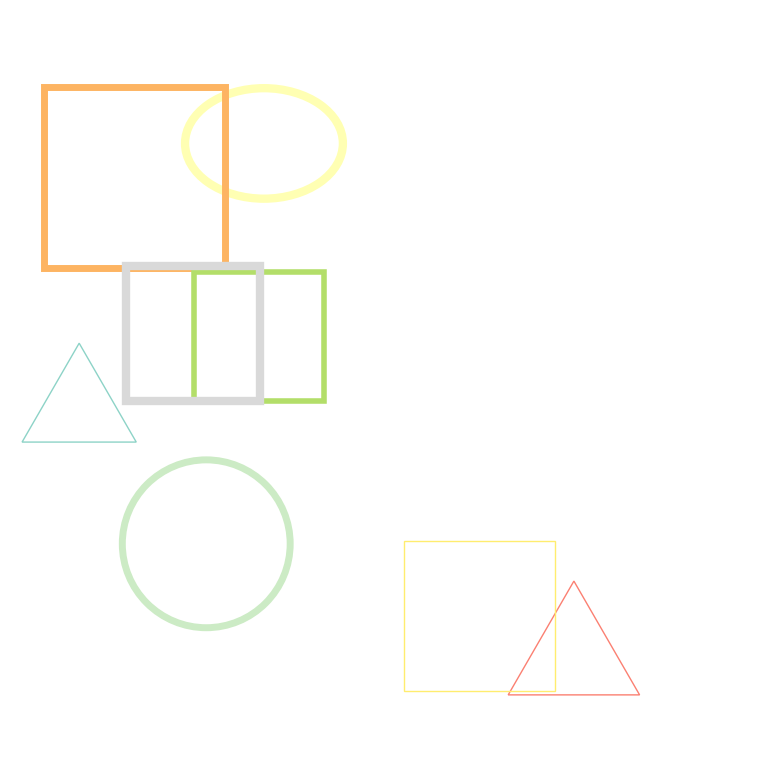[{"shape": "triangle", "thickness": 0.5, "radius": 0.43, "center": [0.103, 0.469]}, {"shape": "oval", "thickness": 3, "radius": 0.51, "center": [0.343, 0.814]}, {"shape": "triangle", "thickness": 0.5, "radius": 0.49, "center": [0.745, 0.147]}, {"shape": "square", "thickness": 2.5, "radius": 0.59, "center": [0.175, 0.769]}, {"shape": "square", "thickness": 2, "radius": 0.42, "center": [0.336, 0.563]}, {"shape": "square", "thickness": 3, "radius": 0.44, "center": [0.251, 0.567]}, {"shape": "circle", "thickness": 2.5, "radius": 0.54, "center": [0.268, 0.294]}, {"shape": "square", "thickness": 0.5, "radius": 0.49, "center": [0.623, 0.2]}]